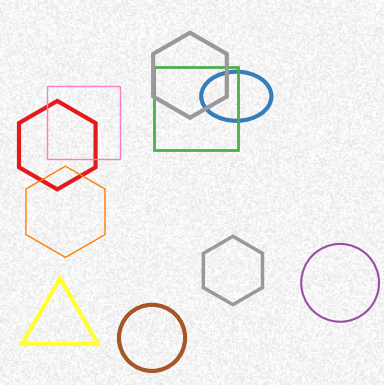[{"shape": "hexagon", "thickness": 3, "radius": 0.57, "center": [0.149, 0.623]}, {"shape": "oval", "thickness": 3, "radius": 0.46, "center": [0.614, 0.75]}, {"shape": "square", "thickness": 2, "radius": 0.54, "center": [0.509, 0.718]}, {"shape": "circle", "thickness": 1.5, "radius": 0.51, "center": [0.883, 0.265]}, {"shape": "hexagon", "thickness": 1, "radius": 0.59, "center": [0.17, 0.45]}, {"shape": "triangle", "thickness": 3, "radius": 0.57, "center": [0.156, 0.163]}, {"shape": "circle", "thickness": 3, "radius": 0.43, "center": [0.395, 0.122]}, {"shape": "square", "thickness": 1, "radius": 0.48, "center": [0.217, 0.681]}, {"shape": "hexagon", "thickness": 3, "radius": 0.55, "center": [0.493, 0.805]}, {"shape": "hexagon", "thickness": 2.5, "radius": 0.44, "center": [0.605, 0.297]}]